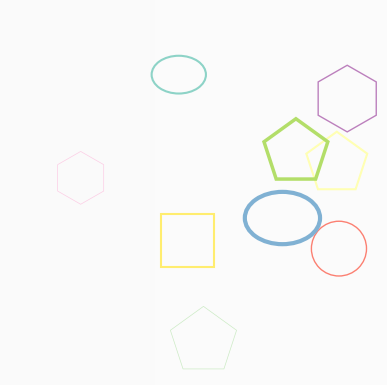[{"shape": "oval", "thickness": 1.5, "radius": 0.35, "center": [0.461, 0.806]}, {"shape": "pentagon", "thickness": 1.5, "radius": 0.41, "center": [0.869, 0.575]}, {"shape": "circle", "thickness": 1, "radius": 0.36, "center": [0.875, 0.354]}, {"shape": "oval", "thickness": 3, "radius": 0.49, "center": [0.729, 0.434]}, {"shape": "pentagon", "thickness": 2.5, "radius": 0.43, "center": [0.764, 0.605]}, {"shape": "hexagon", "thickness": 0.5, "radius": 0.34, "center": [0.208, 0.538]}, {"shape": "hexagon", "thickness": 1, "radius": 0.43, "center": [0.896, 0.744]}, {"shape": "pentagon", "thickness": 0.5, "radius": 0.45, "center": [0.525, 0.114]}, {"shape": "square", "thickness": 1.5, "radius": 0.34, "center": [0.485, 0.375]}]